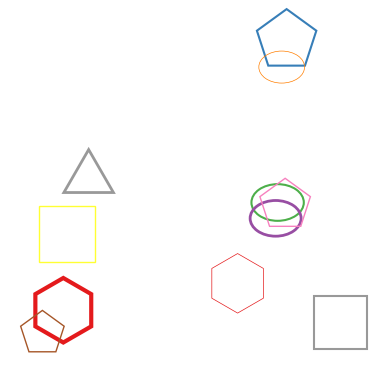[{"shape": "hexagon", "thickness": 0.5, "radius": 0.39, "center": [0.617, 0.264]}, {"shape": "hexagon", "thickness": 3, "radius": 0.42, "center": [0.164, 0.194]}, {"shape": "pentagon", "thickness": 1.5, "radius": 0.41, "center": [0.744, 0.895]}, {"shape": "oval", "thickness": 1.5, "radius": 0.34, "center": [0.721, 0.474]}, {"shape": "oval", "thickness": 2, "radius": 0.33, "center": [0.716, 0.433]}, {"shape": "oval", "thickness": 0.5, "radius": 0.3, "center": [0.732, 0.826]}, {"shape": "square", "thickness": 1, "radius": 0.36, "center": [0.174, 0.393]}, {"shape": "pentagon", "thickness": 1, "radius": 0.3, "center": [0.11, 0.134]}, {"shape": "pentagon", "thickness": 1, "radius": 0.34, "center": [0.741, 0.468]}, {"shape": "triangle", "thickness": 2, "radius": 0.37, "center": [0.23, 0.537]}, {"shape": "square", "thickness": 1.5, "radius": 0.34, "center": [0.883, 0.163]}]